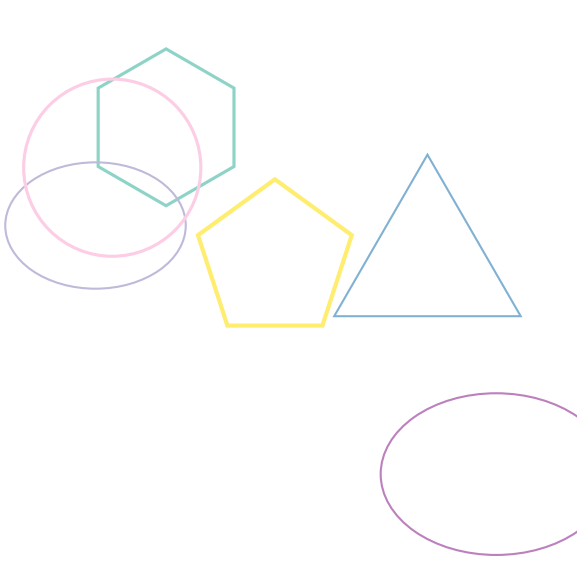[{"shape": "hexagon", "thickness": 1.5, "radius": 0.68, "center": [0.288, 0.779]}, {"shape": "oval", "thickness": 1, "radius": 0.78, "center": [0.165, 0.609]}, {"shape": "triangle", "thickness": 1, "radius": 0.93, "center": [0.74, 0.545]}, {"shape": "circle", "thickness": 1.5, "radius": 0.77, "center": [0.194, 0.709]}, {"shape": "oval", "thickness": 1, "radius": 1.0, "center": [0.859, 0.178]}, {"shape": "pentagon", "thickness": 2, "radius": 0.7, "center": [0.476, 0.549]}]